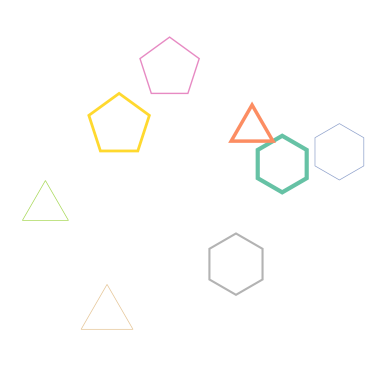[{"shape": "hexagon", "thickness": 3, "radius": 0.37, "center": [0.733, 0.574]}, {"shape": "triangle", "thickness": 2.5, "radius": 0.31, "center": [0.655, 0.665]}, {"shape": "hexagon", "thickness": 0.5, "radius": 0.37, "center": [0.882, 0.606]}, {"shape": "pentagon", "thickness": 1, "radius": 0.4, "center": [0.441, 0.823]}, {"shape": "triangle", "thickness": 0.5, "radius": 0.35, "center": [0.118, 0.462]}, {"shape": "pentagon", "thickness": 2, "radius": 0.41, "center": [0.309, 0.675]}, {"shape": "triangle", "thickness": 0.5, "radius": 0.39, "center": [0.278, 0.184]}, {"shape": "hexagon", "thickness": 1.5, "radius": 0.4, "center": [0.613, 0.314]}]